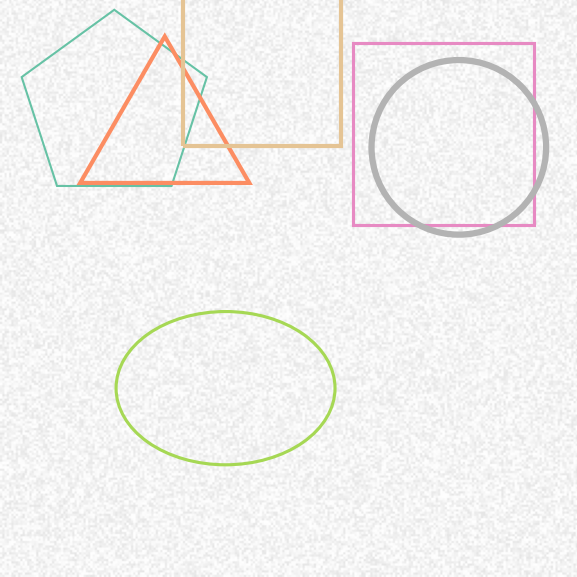[{"shape": "pentagon", "thickness": 1, "radius": 0.84, "center": [0.198, 0.814]}, {"shape": "triangle", "thickness": 2, "radius": 0.85, "center": [0.285, 0.767]}, {"shape": "square", "thickness": 1.5, "radius": 0.79, "center": [0.768, 0.767]}, {"shape": "oval", "thickness": 1.5, "radius": 0.95, "center": [0.391, 0.327]}, {"shape": "square", "thickness": 2, "radius": 0.68, "center": [0.453, 0.884]}, {"shape": "circle", "thickness": 3, "radius": 0.76, "center": [0.795, 0.744]}]